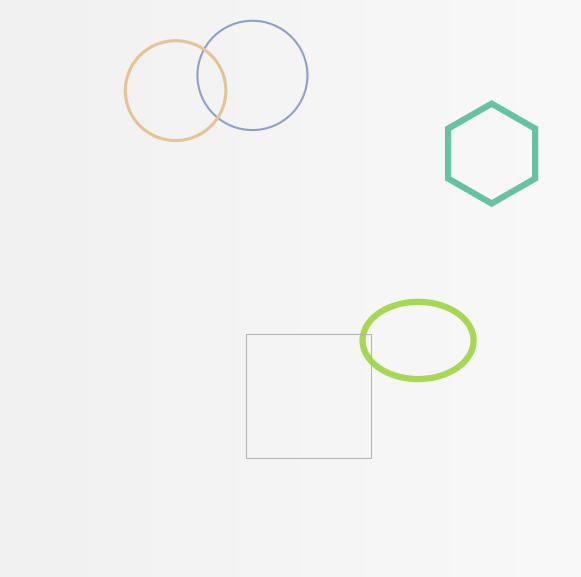[{"shape": "hexagon", "thickness": 3, "radius": 0.43, "center": [0.846, 0.733]}, {"shape": "circle", "thickness": 1, "radius": 0.47, "center": [0.434, 0.869]}, {"shape": "oval", "thickness": 3, "radius": 0.48, "center": [0.719, 0.41]}, {"shape": "circle", "thickness": 1.5, "radius": 0.43, "center": [0.302, 0.842]}, {"shape": "square", "thickness": 0.5, "radius": 0.54, "center": [0.531, 0.314]}]